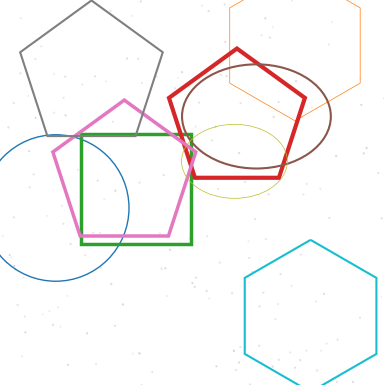[{"shape": "circle", "thickness": 1, "radius": 0.95, "center": [0.145, 0.46]}, {"shape": "hexagon", "thickness": 0.5, "radius": 0.98, "center": [0.766, 0.882]}, {"shape": "square", "thickness": 2.5, "radius": 0.71, "center": [0.353, 0.509]}, {"shape": "pentagon", "thickness": 3, "radius": 0.93, "center": [0.615, 0.688]}, {"shape": "oval", "thickness": 1.5, "radius": 0.97, "center": [0.666, 0.698]}, {"shape": "pentagon", "thickness": 2.5, "radius": 0.98, "center": [0.323, 0.545]}, {"shape": "pentagon", "thickness": 1.5, "radius": 0.97, "center": [0.238, 0.804]}, {"shape": "oval", "thickness": 0.5, "radius": 0.69, "center": [0.609, 0.581]}, {"shape": "hexagon", "thickness": 1.5, "radius": 0.99, "center": [0.807, 0.179]}]